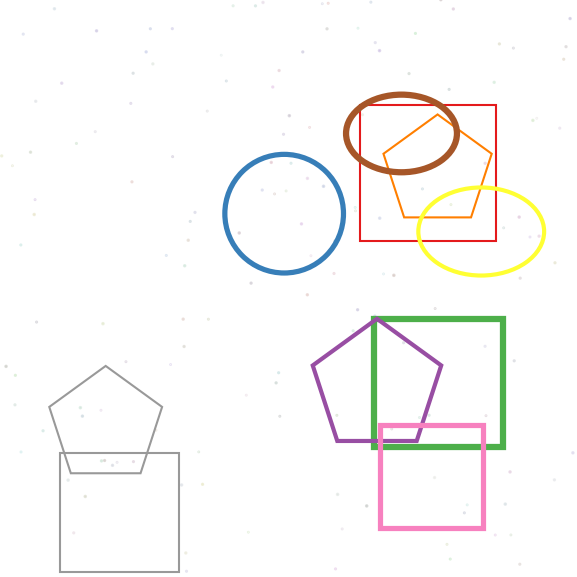[{"shape": "square", "thickness": 1, "radius": 0.59, "center": [0.741, 0.699]}, {"shape": "circle", "thickness": 2.5, "radius": 0.51, "center": [0.492, 0.629]}, {"shape": "square", "thickness": 3, "radius": 0.56, "center": [0.759, 0.336]}, {"shape": "pentagon", "thickness": 2, "radius": 0.58, "center": [0.653, 0.33]}, {"shape": "pentagon", "thickness": 1, "radius": 0.49, "center": [0.758, 0.702]}, {"shape": "oval", "thickness": 2, "radius": 0.54, "center": [0.833, 0.598]}, {"shape": "oval", "thickness": 3, "radius": 0.48, "center": [0.695, 0.768]}, {"shape": "square", "thickness": 2.5, "radius": 0.45, "center": [0.748, 0.174]}, {"shape": "pentagon", "thickness": 1, "radius": 0.51, "center": [0.183, 0.263]}, {"shape": "square", "thickness": 1, "radius": 0.52, "center": [0.208, 0.112]}]